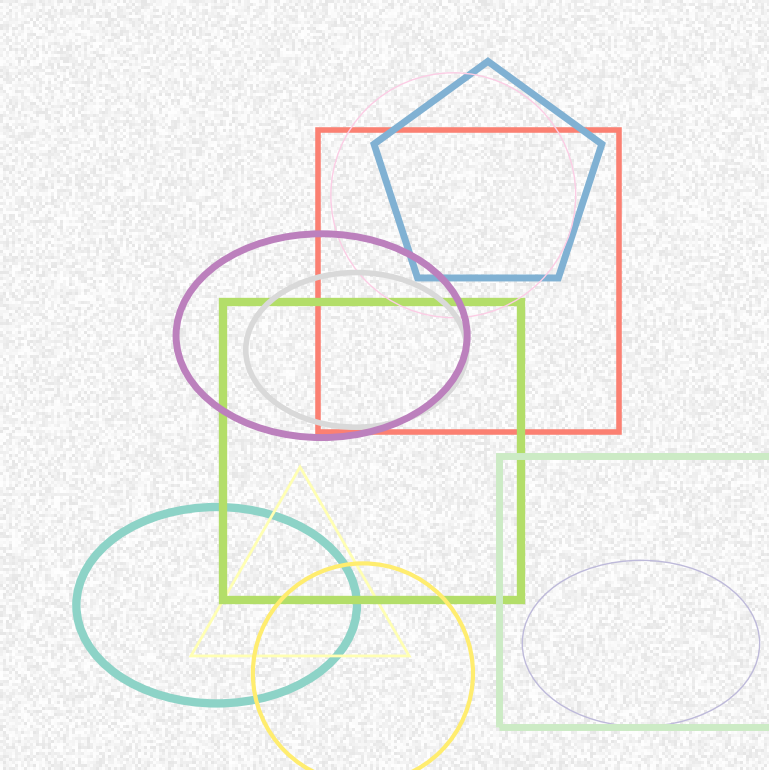[{"shape": "oval", "thickness": 3, "radius": 0.91, "center": [0.281, 0.214]}, {"shape": "triangle", "thickness": 1, "radius": 0.82, "center": [0.39, 0.23]}, {"shape": "oval", "thickness": 0.5, "radius": 0.77, "center": [0.832, 0.164]}, {"shape": "square", "thickness": 2, "radius": 0.98, "center": [0.609, 0.635]}, {"shape": "pentagon", "thickness": 2.5, "radius": 0.78, "center": [0.634, 0.765]}, {"shape": "square", "thickness": 3, "radius": 0.97, "center": [0.484, 0.415]}, {"shape": "circle", "thickness": 0.5, "radius": 0.79, "center": [0.589, 0.746]}, {"shape": "oval", "thickness": 2, "radius": 0.72, "center": [0.463, 0.546]}, {"shape": "oval", "thickness": 2.5, "radius": 0.95, "center": [0.418, 0.564]}, {"shape": "square", "thickness": 2.5, "radius": 0.88, "center": [0.824, 0.232]}, {"shape": "circle", "thickness": 1.5, "radius": 0.71, "center": [0.471, 0.125]}]